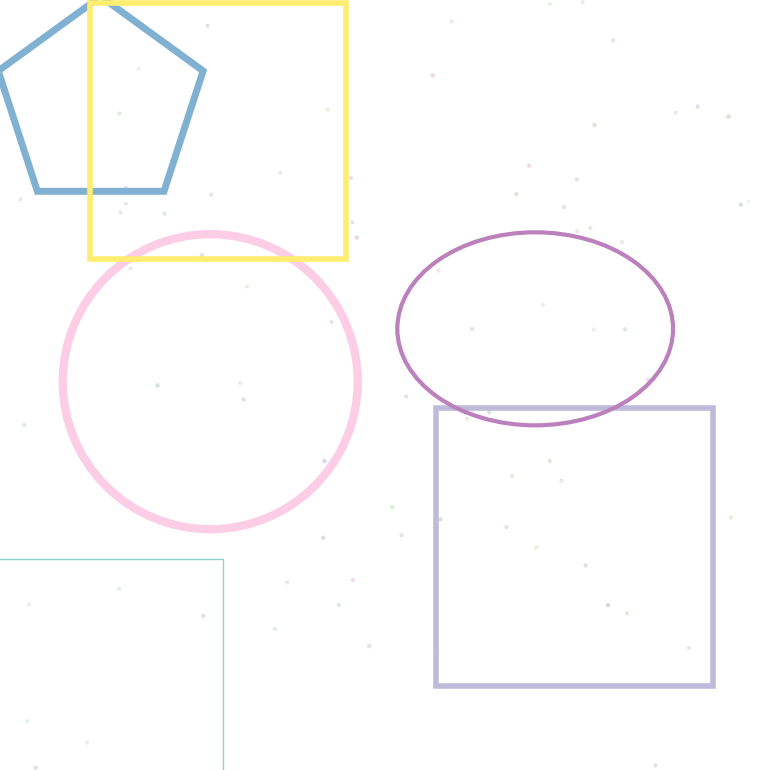[{"shape": "square", "thickness": 0.5, "radius": 0.74, "center": [0.142, 0.126]}, {"shape": "square", "thickness": 2, "radius": 0.9, "center": [0.747, 0.29]}, {"shape": "pentagon", "thickness": 2.5, "radius": 0.7, "center": [0.131, 0.865]}, {"shape": "circle", "thickness": 3, "radius": 0.96, "center": [0.273, 0.504]}, {"shape": "oval", "thickness": 1.5, "radius": 0.9, "center": [0.695, 0.573]}, {"shape": "square", "thickness": 2, "radius": 0.83, "center": [0.283, 0.83]}]